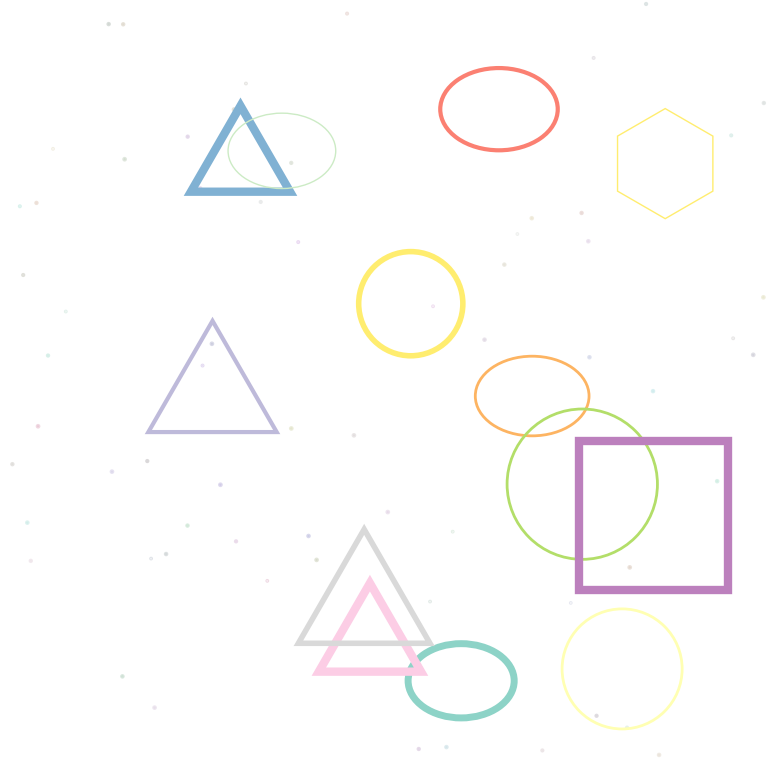[{"shape": "oval", "thickness": 2.5, "radius": 0.34, "center": [0.599, 0.116]}, {"shape": "circle", "thickness": 1, "radius": 0.39, "center": [0.808, 0.131]}, {"shape": "triangle", "thickness": 1.5, "radius": 0.48, "center": [0.276, 0.487]}, {"shape": "oval", "thickness": 1.5, "radius": 0.38, "center": [0.648, 0.858]}, {"shape": "triangle", "thickness": 3, "radius": 0.37, "center": [0.312, 0.788]}, {"shape": "oval", "thickness": 1, "radius": 0.37, "center": [0.691, 0.486]}, {"shape": "circle", "thickness": 1, "radius": 0.49, "center": [0.756, 0.371]}, {"shape": "triangle", "thickness": 3, "radius": 0.38, "center": [0.48, 0.166]}, {"shape": "triangle", "thickness": 2, "radius": 0.49, "center": [0.473, 0.214]}, {"shape": "square", "thickness": 3, "radius": 0.49, "center": [0.849, 0.331]}, {"shape": "oval", "thickness": 0.5, "radius": 0.35, "center": [0.366, 0.804]}, {"shape": "hexagon", "thickness": 0.5, "radius": 0.36, "center": [0.864, 0.788]}, {"shape": "circle", "thickness": 2, "radius": 0.34, "center": [0.533, 0.606]}]